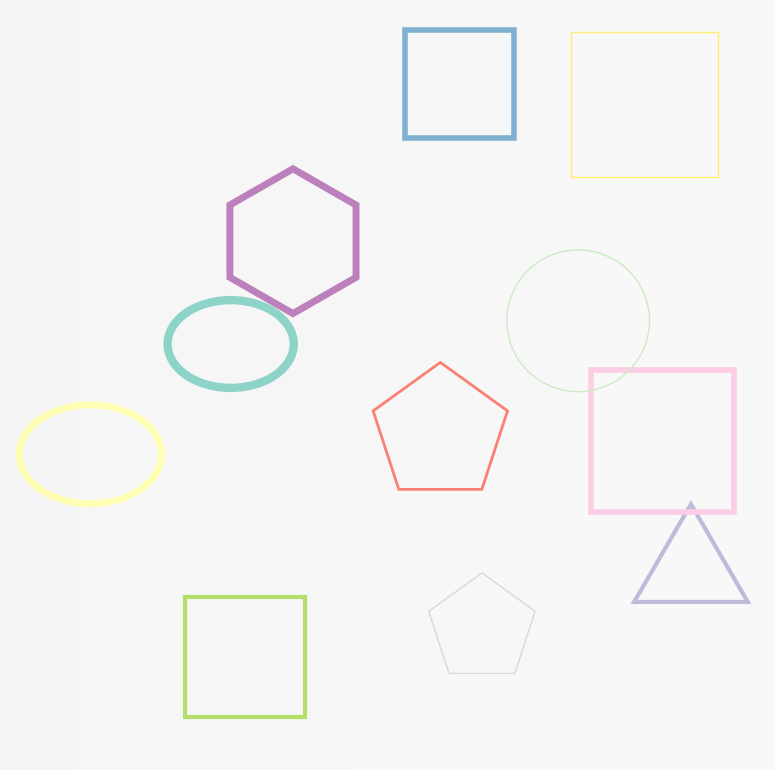[{"shape": "oval", "thickness": 3, "radius": 0.41, "center": [0.298, 0.553]}, {"shape": "oval", "thickness": 2.5, "radius": 0.46, "center": [0.117, 0.41]}, {"shape": "triangle", "thickness": 1.5, "radius": 0.42, "center": [0.892, 0.261]}, {"shape": "pentagon", "thickness": 1, "radius": 0.46, "center": [0.568, 0.438]}, {"shape": "square", "thickness": 2, "radius": 0.35, "center": [0.593, 0.89]}, {"shape": "square", "thickness": 1.5, "radius": 0.39, "center": [0.316, 0.146]}, {"shape": "square", "thickness": 2, "radius": 0.46, "center": [0.854, 0.427]}, {"shape": "pentagon", "thickness": 0.5, "radius": 0.36, "center": [0.622, 0.184]}, {"shape": "hexagon", "thickness": 2.5, "radius": 0.47, "center": [0.378, 0.687]}, {"shape": "circle", "thickness": 0.5, "radius": 0.46, "center": [0.746, 0.583]}, {"shape": "square", "thickness": 0.5, "radius": 0.47, "center": [0.831, 0.864]}]